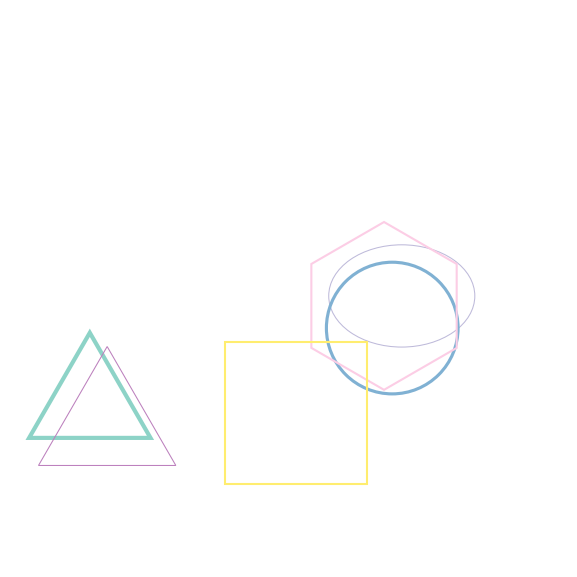[{"shape": "triangle", "thickness": 2, "radius": 0.61, "center": [0.156, 0.302]}, {"shape": "oval", "thickness": 0.5, "radius": 0.63, "center": [0.696, 0.487]}, {"shape": "circle", "thickness": 1.5, "radius": 0.57, "center": [0.679, 0.431]}, {"shape": "hexagon", "thickness": 1, "radius": 0.73, "center": [0.665, 0.469]}, {"shape": "triangle", "thickness": 0.5, "radius": 0.69, "center": [0.186, 0.262]}, {"shape": "square", "thickness": 1, "radius": 0.61, "center": [0.512, 0.284]}]